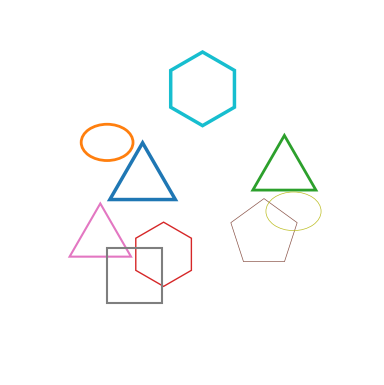[{"shape": "triangle", "thickness": 2.5, "radius": 0.49, "center": [0.37, 0.531]}, {"shape": "oval", "thickness": 2, "radius": 0.34, "center": [0.278, 0.63]}, {"shape": "triangle", "thickness": 2, "radius": 0.47, "center": [0.739, 0.554]}, {"shape": "hexagon", "thickness": 1, "radius": 0.42, "center": [0.425, 0.34]}, {"shape": "pentagon", "thickness": 0.5, "radius": 0.45, "center": [0.686, 0.394]}, {"shape": "triangle", "thickness": 1.5, "radius": 0.46, "center": [0.261, 0.379]}, {"shape": "square", "thickness": 1.5, "radius": 0.36, "center": [0.349, 0.284]}, {"shape": "oval", "thickness": 0.5, "radius": 0.36, "center": [0.762, 0.451]}, {"shape": "hexagon", "thickness": 2.5, "radius": 0.48, "center": [0.526, 0.769]}]